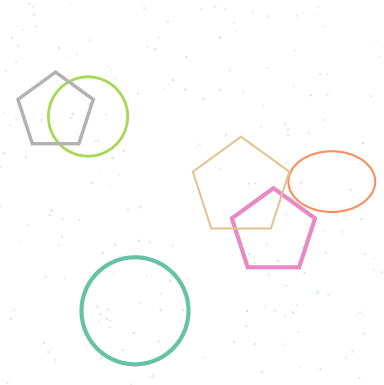[{"shape": "circle", "thickness": 3, "radius": 0.69, "center": [0.351, 0.193]}, {"shape": "oval", "thickness": 1.5, "radius": 0.56, "center": [0.862, 0.528]}, {"shape": "pentagon", "thickness": 3, "radius": 0.57, "center": [0.71, 0.398]}, {"shape": "circle", "thickness": 2, "radius": 0.51, "center": [0.229, 0.697]}, {"shape": "pentagon", "thickness": 1.5, "radius": 0.66, "center": [0.626, 0.513]}, {"shape": "pentagon", "thickness": 2.5, "radius": 0.51, "center": [0.144, 0.71]}]